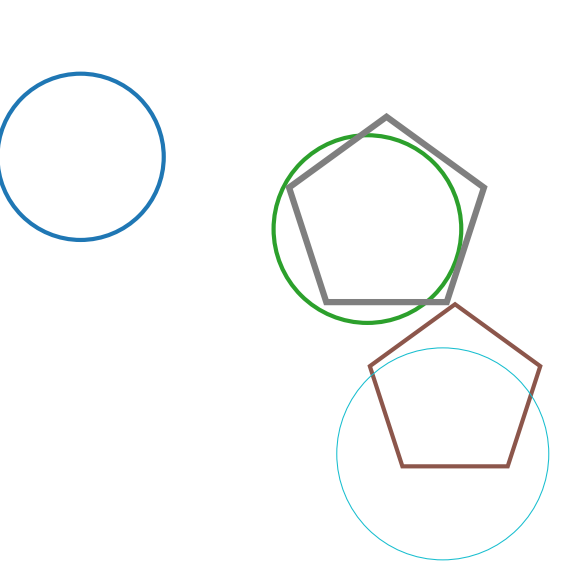[{"shape": "circle", "thickness": 2, "radius": 0.72, "center": [0.14, 0.728]}, {"shape": "circle", "thickness": 2, "radius": 0.81, "center": [0.636, 0.602]}, {"shape": "pentagon", "thickness": 2, "radius": 0.78, "center": [0.788, 0.317]}, {"shape": "pentagon", "thickness": 3, "radius": 0.89, "center": [0.669, 0.62]}, {"shape": "circle", "thickness": 0.5, "radius": 0.92, "center": [0.767, 0.213]}]